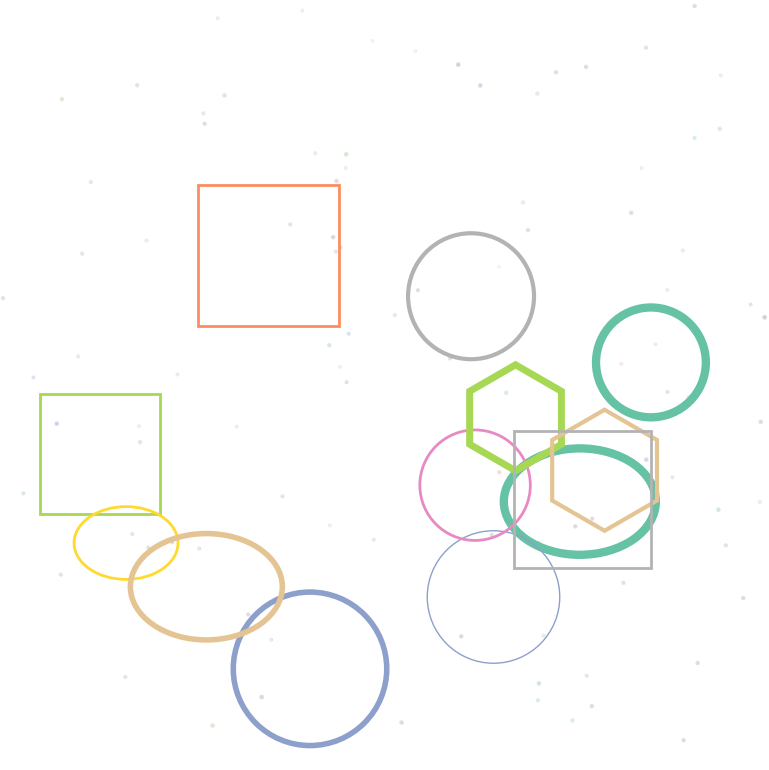[{"shape": "oval", "thickness": 3, "radius": 0.49, "center": [0.753, 0.349]}, {"shape": "circle", "thickness": 3, "radius": 0.36, "center": [0.845, 0.529]}, {"shape": "square", "thickness": 1, "radius": 0.46, "center": [0.349, 0.669]}, {"shape": "circle", "thickness": 0.5, "radius": 0.43, "center": [0.641, 0.225]}, {"shape": "circle", "thickness": 2, "radius": 0.5, "center": [0.403, 0.131]}, {"shape": "circle", "thickness": 1, "radius": 0.36, "center": [0.617, 0.37]}, {"shape": "hexagon", "thickness": 2.5, "radius": 0.34, "center": [0.67, 0.457]}, {"shape": "square", "thickness": 1, "radius": 0.39, "center": [0.13, 0.41]}, {"shape": "oval", "thickness": 1, "radius": 0.34, "center": [0.164, 0.295]}, {"shape": "oval", "thickness": 2, "radius": 0.49, "center": [0.268, 0.238]}, {"shape": "hexagon", "thickness": 1.5, "radius": 0.39, "center": [0.785, 0.389]}, {"shape": "circle", "thickness": 1.5, "radius": 0.41, "center": [0.612, 0.615]}, {"shape": "square", "thickness": 1, "radius": 0.45, "center": [0.757, 0.351]}]